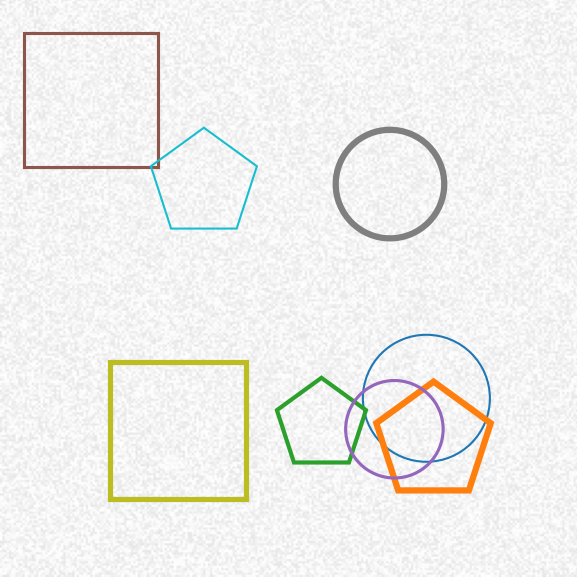[{"shape": "circle", "thickness": 1, "radius": 0.55, "center": [0.738, 0.309]}, {"shape": "pentagon", "thickness": 3, "radius": 0.52, "center": [0.751, 0.234]}, {"shape": "pentagon", "thickness": 2, "radius": 0.41, "center": [0.557, 0.264]}, {"shape": "circle", "thickness": 1.5, "radius": 0.42, "center": [0.683, 0.256]}, {"shape": "square", "thickness": 1.5, "radius": 0.58, "center": [0.158, 0.826]}, {"shape": "circle", "thickness": 3, "radius": 0.47, "center": [0.675, 0.68]}, {"shape": "square", "thickness": 2.5, "radius": 0.59, "center": [0.308, 0.254]}, {"shape": "pentagon", "thickness": 1, "radius": 0.48, "center": [0.353, 0.681]}]